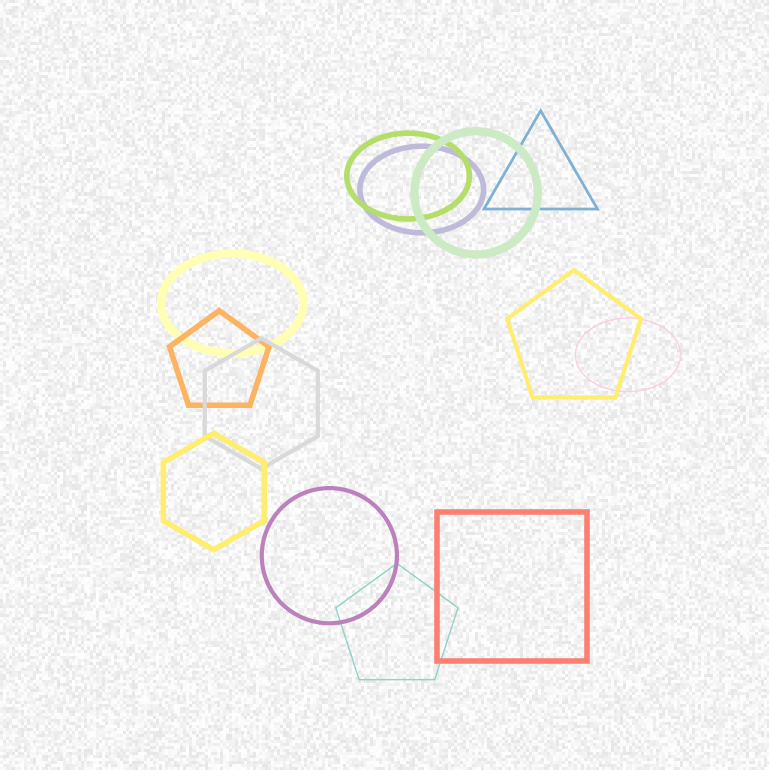[{"shape": "pentagon", "thickness": 0.5, "radius": 0.42, "center": [0.515, 0.185]}, {"shape": "oval", "thickness": 3, "radius": 0.46, "center": [0.302, 0.606]}, {"shape": "oval", "thickness": 2, "radius": 0.4, "center": [0.548, 0.754]}, {"shape": "square", "thickness": 2, "radius": 0.49, "center": [0.665, 0.238]}, {"shape": "triangle", "thickness": 1, "radius": 0.43, "center": [0.702, 0.771]}, {"shape": "pentagon", "thickness": 2, "radius": 0.34, "center": [0.285, 0.529]}, {"shape": "oval", "thickness": 2, "radius": 0.4, "center": [0.53, 0.771]}, {"shape": "oval", "thickness": 0.5, "radius": 0.34, "center": [0.816, 0.539]}, {"shape": "hexagon", "thickness": 1.5, "radius": 0.42, "center": [0.339, 0.476]}, {"shape": "circle", "thickness": 1.5, "radius": 0.44, "center": [0.428, 0.278]}, {"shape": "circle", "thickness": 3, "radius": 0.4, "center": [0.618, 0.75]}, {"shape": "hexagon", "thickness": 2, "radius": 0.38, "center": [0.278, 0.362]}, {"shape": "pentagon", "thickness": 1.5, "radius": 0.46, "center": [0.746, 0.558]}]